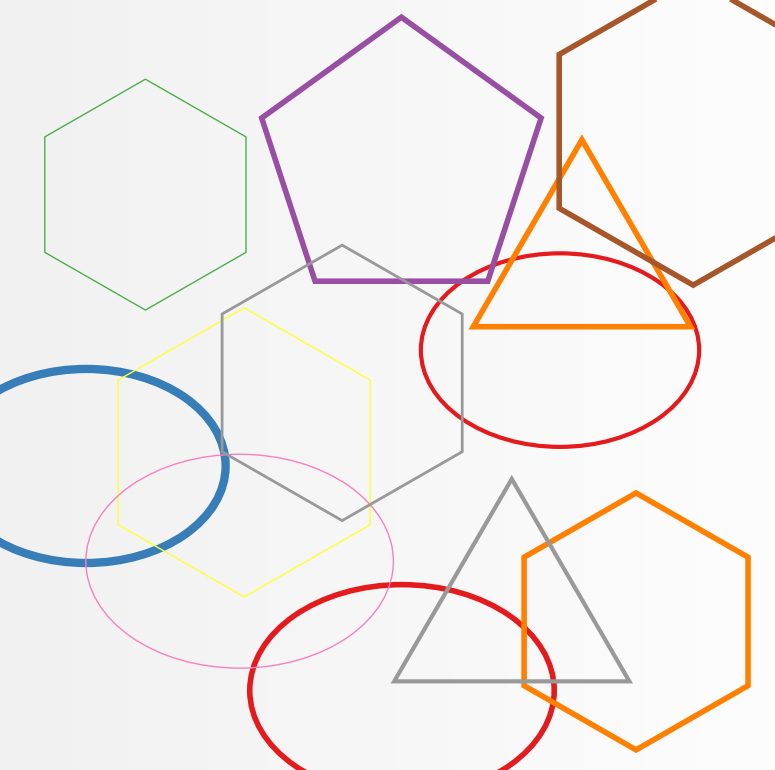[{"shape": "oval", "thickness": 1.5, "radius": 0.9, "center": [0.723, 0.545]}, {"shape": "oval", "thickness": 2, "radius": 0.98, "center": [0.519, 0.103]}, {"shape": "oval", "thickness": 3, "radius": 0.9, "center": [0.111, 0.395]}, {"shape": "hexagon", "thickness": 0.5, "radius": 0.75, "center": [0.188, 0.747]}, {"shape": "pentagon", "thickness": 2, "radius": 0.95, "center": [0.518, 0.788]}, {"shape": "triangle", "thickness": 2, "radius": 0.81, "center": [0.751, 0.657]}, {"shape": "hexagon", "thickness": 2, "radius": 0.83, "center": [0.821, 0.193]}, {"shape": "hexagon", "thickness": 0.5, "radius": 0.94, "center": [0.315, 0.412]}, {"shape": "hexagon", "thickness": 2, "radius": 1.0, "center": [0.894, 0.829]}, {"shape": "oval", "thickness": 0.5, "radius": 0.99, "center": [0.309, 0.271]}, {"shape": "triangle", "thickness": 1.5, "radius": 0.88, "center": [0.66, 0.203]}, {"shape": "hexagon", "thickness": 1, "radius": 0.89, "center": [0.441, 0.503]}]